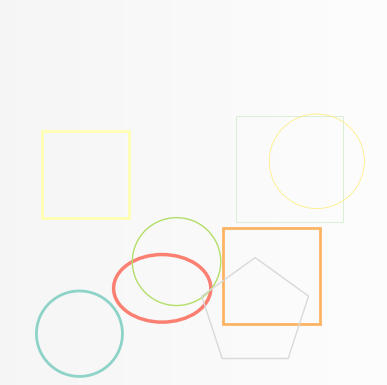[{"shape": "circle", "thickness": 2, "radius": 0.55, "center": [0.205, 0.133]}, {"shape": "square", "thickness": 2, "radius": 0.56, "center": [0.221, 0.546]}, {"shape": "oval", "thickness": 2.5, "radius": 0.63, "center": [0.419, 0.251]}, {"shape": "square", "thickness": 2, "radius": 0.63, "center": [0.702, 0.282]}, {"shape": "circle", "thickness": 1, "radius": 0.57, "center": [0.456, 0.321]}, {"shape": "pentagon", "thickness": 1, "radius": 0.72, "center": [0.658, 0.186]}, {"shape": "square", "thickness": 0.5, "radius": 0.69, "center": [0.747, 0.561]}, {"shape": "circle", "thickness": 0.5, "radius": 0.61, "center": [0.817, 0.581]}]